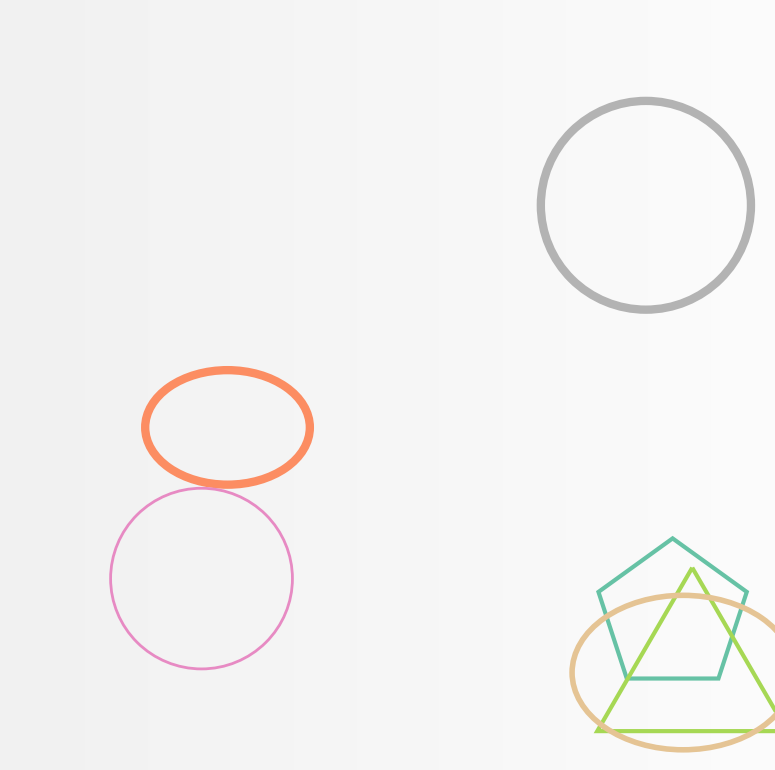[{"shape": "pentagon", "thickness": 1.5, "radius": 0.5, "center": [0.868, 0.2]}, {"shape": "oval", "thickness": 3, "radius": 0.53, "center": [0.294, 0.445]}, {"shape": "circle", "thickness": 1, "radius": 0.59, "center": [0.26, 0.249]}, {"shape": "triangle", "thickness": 1.5, "radius": 0.71, "center": [0.893, 0.121]}, {"shape": "oval", "thickness": 2, "radius": 0.72, "center": [0.881, 0.127]}, {"shape": "circle", "thickness": 3, "radius": 0.68, "center": [0.833, 0.733]}]